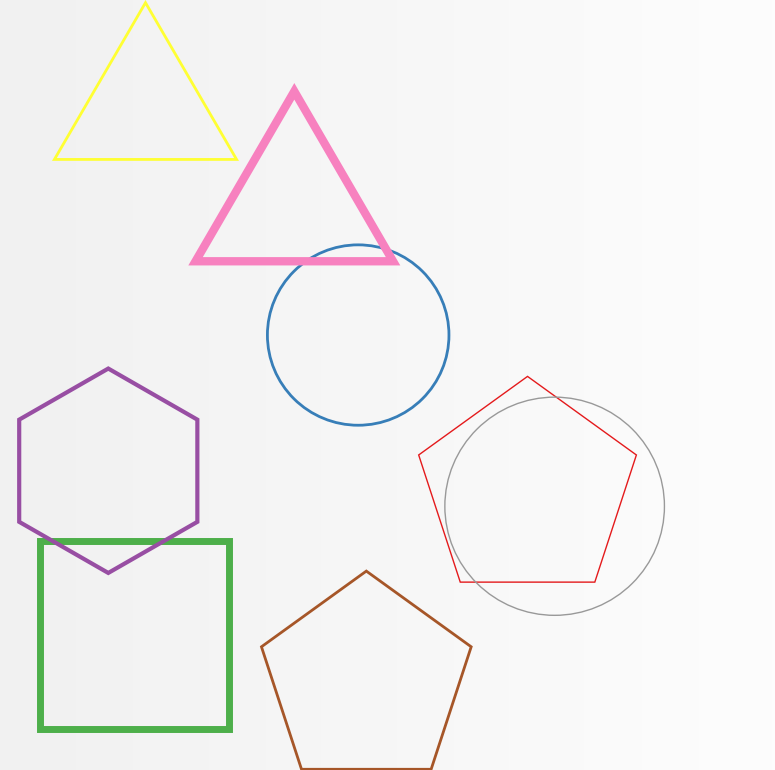[{"shape": "pentagon", "thickness": 0.5, "radius": 0.74, "center": [0.681, 0.363]}, {"shape": "circle", "thickness": 1, "radius": 0.59, "center": [0.462, 0.565]}, {"shape": "square", "thickness": 2.5, "radius": 0.61, "center": [0.174, 0.176]}, {"shape": "hexagon", "thickness": 1.5, "radius": 0.66, "center": [0.14, 0.389]}, {"shape": "triangle", "thickness": 1, "radius": 0.68, "center": [0.188, 0.861]}, {"shape": "pentagon", "thickness": 1, "radius": 0.71, "center": [0.473, 0.116]}, {"shape": "triangle", "thickness": 3, "radius": 0.74, "center": [0.38, 0.734]}, {"shape": "circle", "thickness": 0.5, "radius": 0.71, "center": [0.716, 0.343]}]